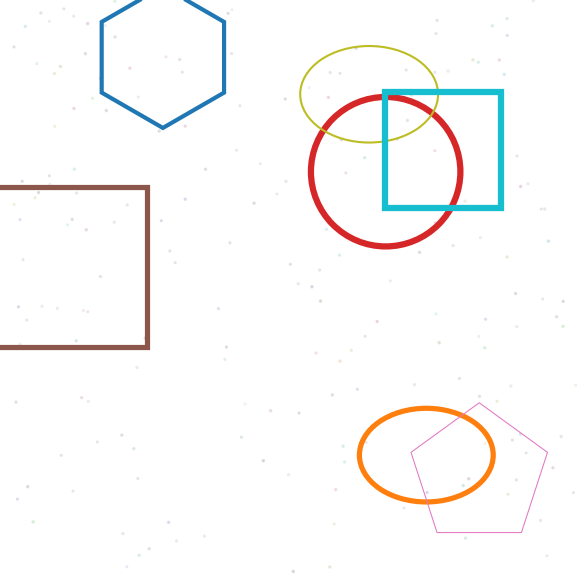[{"shape": "hexagon", "thickness": 2, "radius": 0.61, "center": [0.282, 0.9]}, {"shape": "oval", "thickness": 2.5, "radius": 0.58, "center": [0.738, 0.211]}, {"shape": "circle", "thickness": 3, "radius": 0.65, "center": [0.668, 0.702]}, {"shape": "square", "thickness": 2.5, "radius": 0.69, "center": [0.116, 0.537]}, {"shape": "pentagon", "thickness": 0.5, "radius": 0.62, "center": [0.83, 0.177]}, {"shape": "oval", "thickness": 1, "radius": 0.6, "center": [0.639, 0.836]}, {"shape": "square", "thickness": 3, "radius": 0.5, "center": [0.767, 0.739]}]